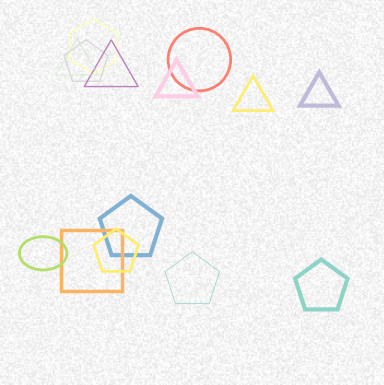[{"shape": "pentagon", "thickness": 0.5, "radius": 0.37, "center": [0.499, 0.271]}, {"shape": "pentagon", "thickness": 3, "radius": 0.36, "center": [0.835, 0.254]}, {"shape": "hexagon", "thickness": 1, "radius": 0.35, "center": [0.243, 0.879]}, {"shape": "triangle", "thickness": 3, "radius": 0.29, "center": [0.829, 0.755]}, {"shape": "circle", "thickness": 2, "radius": 0.41, "center": [0.518, 0.845]}, {"shape": "pentagon", "thickness": 3, "radius": 0.43, "center": [0.34, 0.406]}, {"shape": "square", "thickness": 2.5, "radius": 0.4, "center": [0.237, 0.324]}, {"shape": "oval", "thickness": 2, "radius": 0.31, "center": [0.112, 0.342]}, {"shape": "triangle", "thickness": 3, "radius": 0.32, "center": [0.459, 0.781]}, {"shape": "pentagon", "thickness": 1, "radius": 0.3, "center": [0.223, 0.837]}, {"shape": "triangle", "thickness": 1, "radius": 0.4, "center": [0.289, 0.816]}, {"shape": "triangle", "thickness": 0.5, "radius": 0.32, "center": [0.2, 0.837]}, {"shape": "pentagon", "thickness": 2, "radius": 0.31, "center": [0.302, 0.345]}, {"shape": "triangle", "thickness": 2, "radius": 0.3, "center": [0.657, 0.743]}]